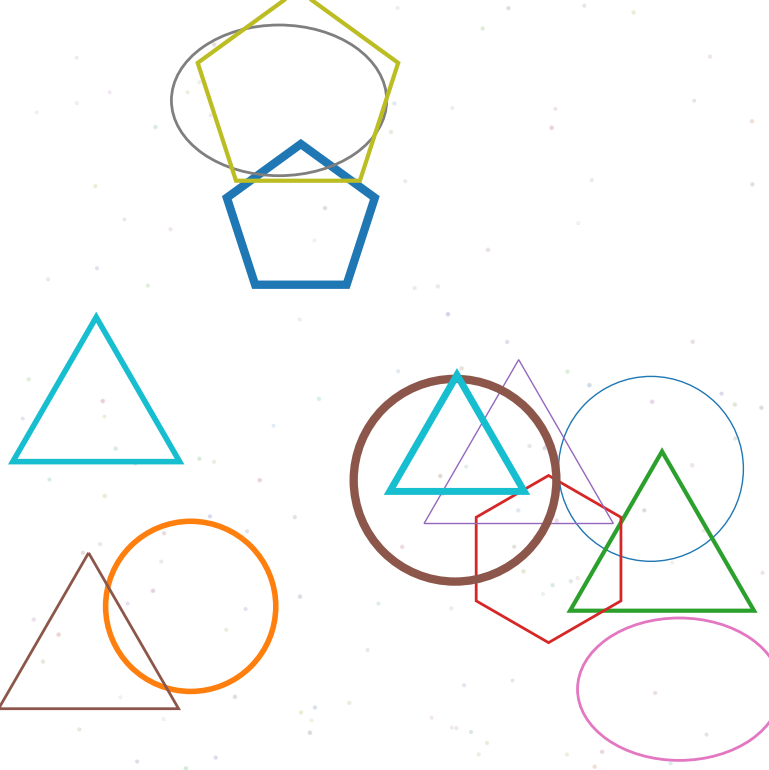[{"shape": "pentagon", "thickness": 3, "radius": 0.51, "center": [0.391, 0.712]}, {"shape": "circle", "thickness": 0.5, "radius": 0.6, "center": [0.845, 0.391]}, {"shape": "circle", "thickness": 2, "radius": 0.55, "center": [0.248, 0.213]}, {"shape": "triangle", "thickness": 1.5, "radius": 0.69, "center": [0.86, 0.276]}, {"shape": "hexagon", "thickness": 1, "radius": 0.54, "center": [0.712, 0.274]}, {"shape": "triangle", "thickness": 0.5, "radius": 0.71, "center": [0.674, 0.391]}, {"shape": "circle", "thickness": 3, "radius": 0.66, "center": [0.591, 0.376]}, {"shape": "triangle", "thickness": 1, "radius": 0.67, "center": [0.115, 0.147]}, {"shape": "oval", "thickness": 1, "radius": 0.66, "center": [0.882, 0.105]}, {"shape": "oval", "thickness": 1, "radius": 0.7, "center": [0.362, 0.87]}, {"shape": "pentagon", "thickness": 1.5, "radius": 0.68, "center": [0.387, 0.876]}, {"shape": "triangle", "thickness": 2, "radius": 0.63, "center": [0.125, 0.463]}, {"shape": "triangle", "thickness": 2.5, "radius": 0.5, "center": [0.593, 0.412]}]